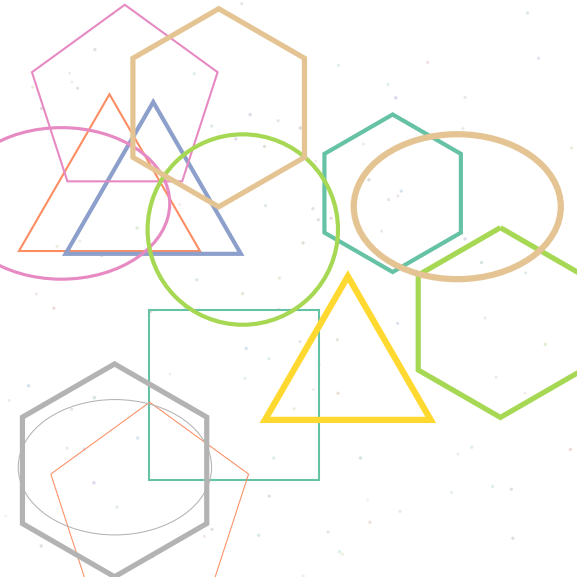[{"shape": "square", "thickness": 1, "radius": 0.74, "center": [0.406, 0.314]}, {"shape": "hexagon", "thickness": 2, "radius": 0.68, "center": [0.68, 0.664]}, {"shape": "triangle", "thickness": 1, "radius": 0.9, "center": [0.19, 0.655]}, {"shape": "pentagon", "thickness": 0.5, "radius": 0.9, "center": [0.259, 0.123]}, {"shape": "triangle", "thickness": 2, "radius": 0.88, "center": [0.265, 0.647]}, {"shape": "pentagon", "thickness": 1, "radius": 0.85, "center": [0.216, 0.822]}, {"shape": "oval", "thickness": 1.5, "radius": 0.94, "center": [0.106, 0.647]}, {"shape": "circle", "thickness": 2, "radius": 0.82, "center": [0.42, 0.602]}, {"shape": "hexagon", "thickness": 2.5, "radius": 0.82, "center": [0.866, 0.441]}, {"shape": "triangle", "thickness": 3, "radius": 0.83, "center": [0.602, 0.355]}, {"shape": "hexagon", "thickness": 2.5, "radius": 0.86, "center": [0.379, 0.812]}, {"shape": "oval", "thickness": 3, "radius": 0.9, "center": [0.792, 0.641]}, {"shape": "hexagon", "thickness": 2.5, "radius": 0.92, "center": [0.198, 0.185]}, {"shape": "oval", "thickness": 0.5, "radius": 0.84, "center": [0.199, 0.19]}]